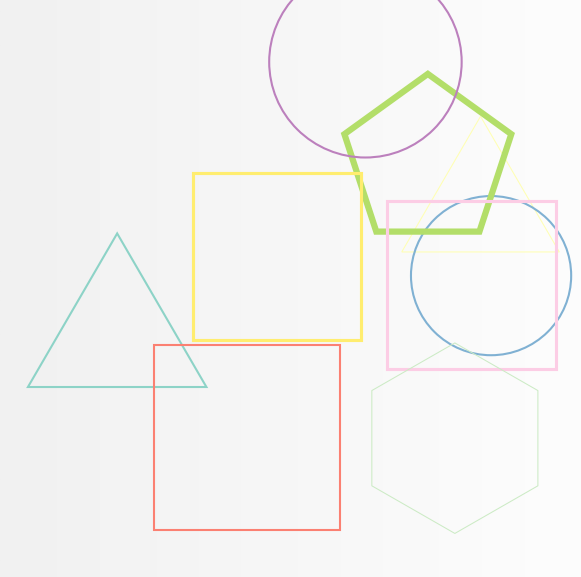[{"shape": "triangle", "thickness": 1, "radius": 0.89, "center": [0.202, 0.418]}, {"shape": "triangle", "thickness": 0.5, "radius": 0.78, "center": [0.827, 0.641]}, {"shape": "square", "thickness": 1, "radius": 0.8, "center": [0.425, 0.241]}, {"shape": "circle", "thickness": 1, "radius": 0.69, "center": [0.845, 0.522]}, {"shape": "pentagon", "thickness": 3, "radius": 0.75, "center": [0.736, 0.72]}, {"shape": "square", "thickness": 1.5, "radius": 0.73, "center": [0.811, 0.506]}, {"shape": "circle", "thickness": 1, "radius": 0.83, "center": [0.629, 0.892]}, {"shape": "hexagon", "thickness": 0.5, "radius": 0.82, "center": [0.783, 0.24]}, {"shape": "square", "thickness": 1.5, "radius": 0.72, "center": [0.476, 0.555]}]